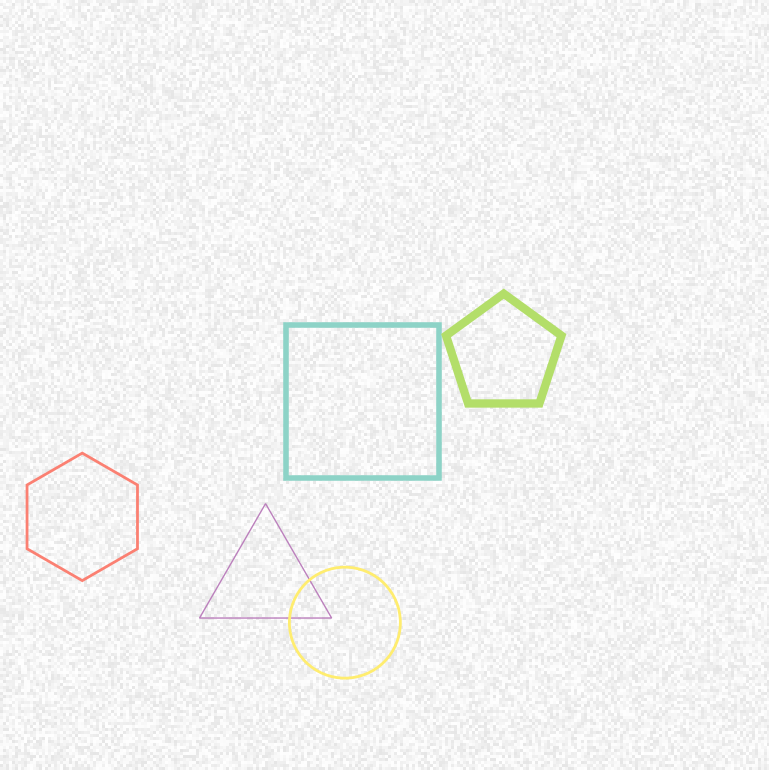[{"shape": "square", "thickness": 2, "radius": 0.5, "center": [0.471, 0.479]}, {"shape": "hexagon", "thickness": 1, "radius": 0.41, "center": [0.107, 0.329]}, {"shape": "pentagon", "thickness": 3, "radius": 0.39, "center": [0.654, 0.54]}, {"shape": "triangle", "thickness": 0.5, "radius": 0.5, "center": [0.345, 0.247]}, {"shape": "circle", "thickness": 1, "radius": 0.36, "center": [0.448, 0.191]}]